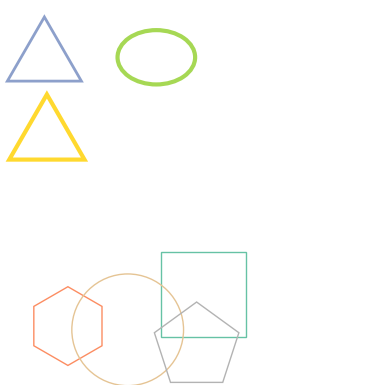[{"shape": "square", "thickness": 1, "radius": 0.55, "center": [0.529, 0.236]}, {"shape": "hexagon", "thickness": 1, "radius": 0.51, "center": [0.176, 0.153]}, {"shape": "triangle", "thickness": 2, "radius": 0.56, "center": [0.115, 0.845]}, {"shape": "oval", "thickness": 3, "radius": 0.5, "center": [0.406, 0.851]}, {"shape": "triangle", "thickness": 3, "radius": 0.56, "center": [0.122, 0.642]}, {"shape": "circle", "thickness": 1, "radius": 0.73, "center": [0.332, 0.143]}, {"shape": "pentagon", "thickness": 1, "radius": 0.58, "center": [0.511, 0.1]}]